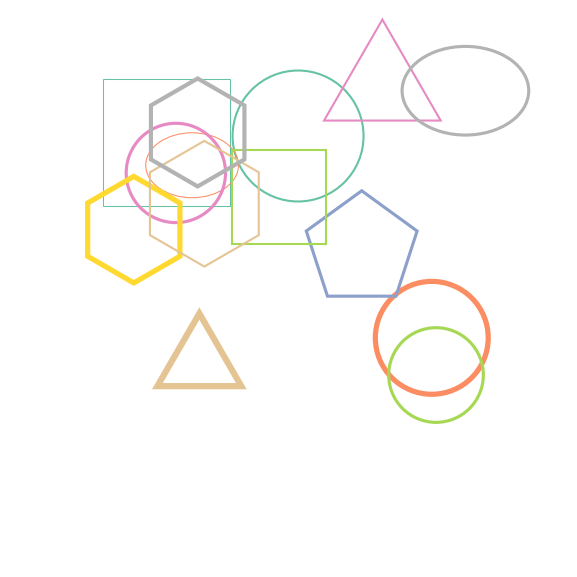[{"shape": "circle", "thickness": 1, "radius": 0.57, "center": [0.516, 0.764]}, {"shape": "square", "thickness": 0.5, "radius": 0.55, "center": [0.288, 0.752]}, {"shape": "oval", "thickness": 0.5, "radius": 0.4, "center": [0.333, 0.713]}, {"shape": "circle", "thickness": 2.5, "radius": 0.49, "center": [0.748, 0.414]}, {"shape": "pentagon", "thickness": 1.5, "radius": 0.5, "center": [0.626, 0.568]}, {"shape": "circle", "thickness": 1.5, "radius": 0.43, "center": [0.305, 0.7]}, {"shape": "triangle", "thickness": 1, "radius": 0.58, "center": [0.662, 0.849]}, {"shape": "square", "thickness": 1, "radius": 0.41, "center": [0.484, 0.657]}, {"shape": "circle", "thickness": 1.5, "radius": 0.41, "center": [0.755, 0.35]}, {"shape": "hexagon", "thickness": 2.5, "radius": 0.46, "center": [0.232, 0.601]}, {"shape": "triangle", "thickness": 3, "radius": 0.42, "center": [0.345, 0.372]}, {"shape": "hexagon", "thickness": 1, "radius": 0.54, "center": [0.354, 0.646]}, {"shape": "oval", "thickness": 1.5, "radius": 0.55, "center": [0.806, 0.842]}, {"shape": "hexagon", "thickness": 2, "radius": 0.47, "center": [0.342, 0.77]}]